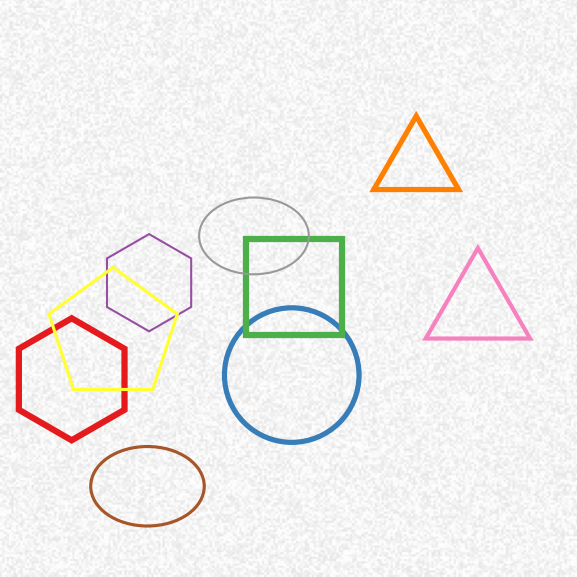[{"shape": "hexagon", "thickness": 3, "radius": 0.53, "center": [0.124, 0.342]}, {"shape": "circle", "thickness": 2.5, "radius": 0.58, "center": [0.505, 0.35]}, {"shape": "square", "thickness": 3, "radius": 0.42, "center": [0.51, 0.502]}, {"shape": "hexagon", "thickness": 1, "radius": 0.42, "center": [0.258, 0.51]}, {"shape": "triangle", "thickness": 2.5, "radius": 0.42, "center": [0.721, 0.713]}, {"shape": "pentagon", "thickness": 1.5, "radius": 0.58, "center": [0.196, 0.419]}, {"shape": "oval", "thickness": 1.5, "radius": 0.49, "center": [0.255, 0.157]}, {"shape": "triangle", "thickness": 2, "radius": 0.52, "center": [0.828, 0.465]}, {"shape": "oval", "thickness": 1, "radius": 0.47, "center": [0.44, 0.591]}]